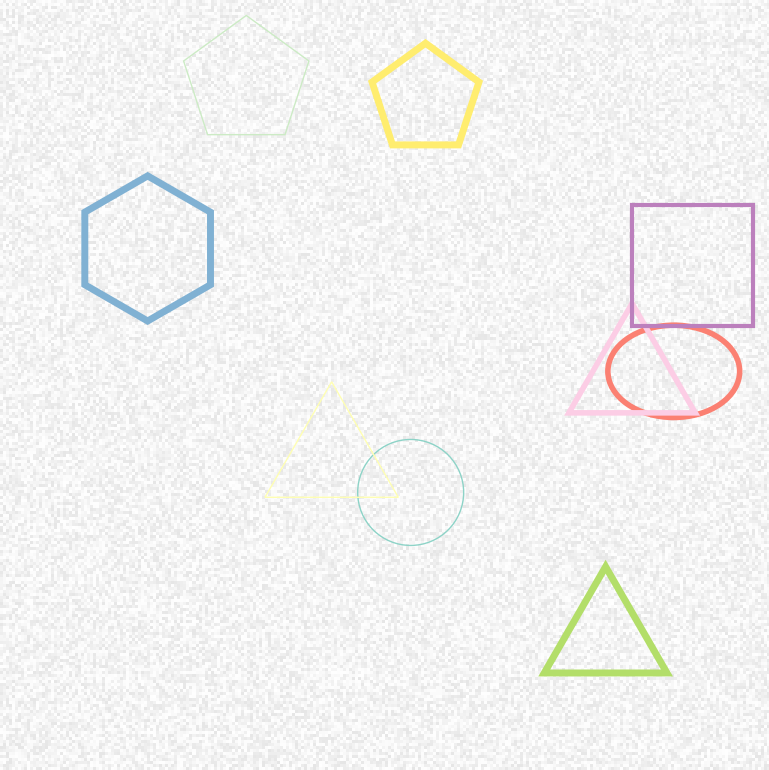[{"shape": "circle", "thickness": 0.5, "radius": 0.34, "center": [0.533, 0.36]}, {"shape": "triangle", "thickness": 0.5, "radius": 0.5, "center": [0.431, 0.404]}, {"shape": "oval", "thickness": 2, "radius": 0.43, "center": [0.875, 0.518]}, {"shape": "hexagon", "thickness": 2.5, "radius": 0.47, "center": [0.192, 0.677]}, {"shape": "triangle", "thickness": 2.5, "radius": 0.46, "center": [0.787, 0.172]}, {"shape": "triangle", "thickness": 2, "radius": 0.47, "center": [0.821, 0.511]}, {"shape": "square", "thickness": 1.5, "radius": 0.39, "center": [0.899, 0.655]}, {"shape": "pentagon", "thickness": 0.5, "radius": 0.43, "center": [0.32, 0.894]}, {"shape": "pentagon", "thickness": 2.5, "radius": 0.36, "center": [0.553, 0.871]}]